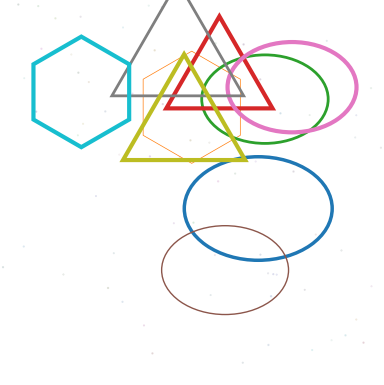[{"shape": "oval", "thickness": 2.5, "radius": 0.96, "center": [0.671, 0.458]}, {"shape": "hexagon", "thickness": 0.5, "radius": 0.73, "center": [0.498, 0.721]}, {"shape": "oval", "thickness": 2, "radius": 0.82, "center": [0.688, 0.742]}, {"shape": "triangle", "thickness": 3, "radius": 0.8, "center": [0.57, 0.798]}, {"shape": "oval", "thickness": 1, "radius": 0.82, "center": [0.585, 0.298]}, {"shape": "oval", "thickness": 3, "radius": 0.84, "center": [0.759, 0.774]}, {"shape": "triangle", "thickness": 2, "radius": 0.99, "center": [0.462, 0.85]}, {"shape": "triangle", "thickness": 3, "radius": 0.92, "center": [0.478, 0.676]}, {"shape": "hexagon", "thickness": 3, "radius": 0.72, "center": [0.211, 0.761]}]